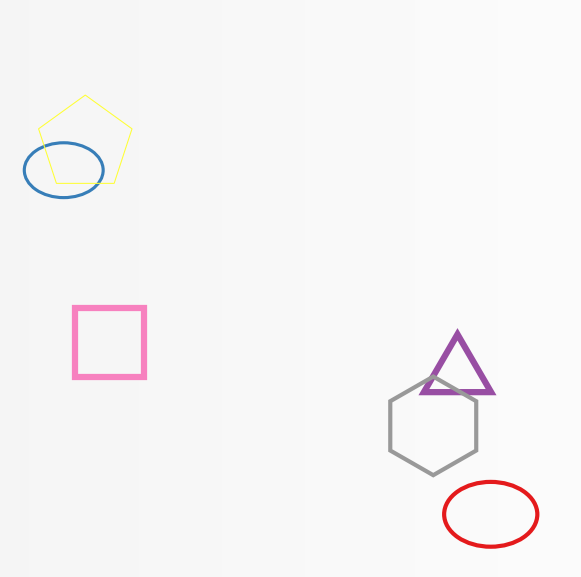[{"shape": "oval", "thickness": 2, "radius": 0.4, "center": [0.844, 0.109]}, {"shape": "oval", "thickness": 1.5, "radius": 0.34, "center": [0.11, 0.704]}, {"shape": "triangle", "thickness": 3, "radius": 0.33, "center": [0.787, 0.353]}, {"shape": "pentagon", "thickness": 0.5, "radius": 0.42, "center": [0.147, 0.75]}, {"shape": "square", "thickness": 3, "radius": 0.3, "center": [0.189, 0.406]}, {"shape": "hexagon", "thickness": 2, "radius": 0.43, "center": [0.745, 0.262]}]